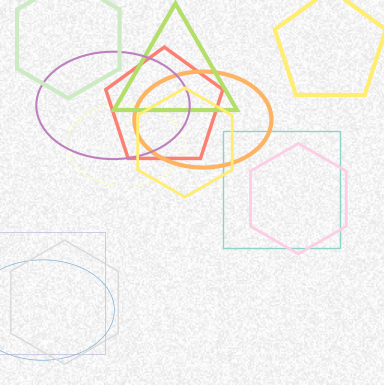[{"shape": "square", "thickness": 1, "radius": 0.76, "center": [0.731, 0.508]}, {"shape": "oval", "thickness": 0.5, "radius": 0.76, "center": [0.326, 0.624]}, {"shape": "square", "thickness": 0.5, "radius": 0.79, "center": [0.115, 0.24]}, {"shape": "pentagon", "thickness": 2.5, "radius": 0.8, "center": [0.427, 0.718]}, {"shape": "oval", "thickness": 0.5, "radius": 0.93, "center": [0.111, 0.195]}, {"shape": "oval", "thickness": 3, "radius": 0.89, "center": [0.527, 0.689]}, {"shape": "triangle", "thickness": 3, "radius": 0.92, "center": [0.456, 0.806]}, {"shape": "hexagon", "thickness": 2, "radius": 0.72, "center": [0.775, 0.484]}, {"shape": "hexagon", "thickness": 1, "radius": 0.81, "center": [0.168, 0.215]}, {"shape": "oval", "thickness": 1.5, "radius": 1.0, "center": [0.294, 0.726]}, {"shape": "hexagon", "thickness": 3, "radius": 0.77, "center": [0.177, 0.899]}, {"shape": "hexagon", "thickness": 2, "radius": 0.71, "center": [0.48, 0.63]}, {"shape": "pentagon", "thickness": 3, "radius": 0.76, "center": [0.858, 0.876]}]